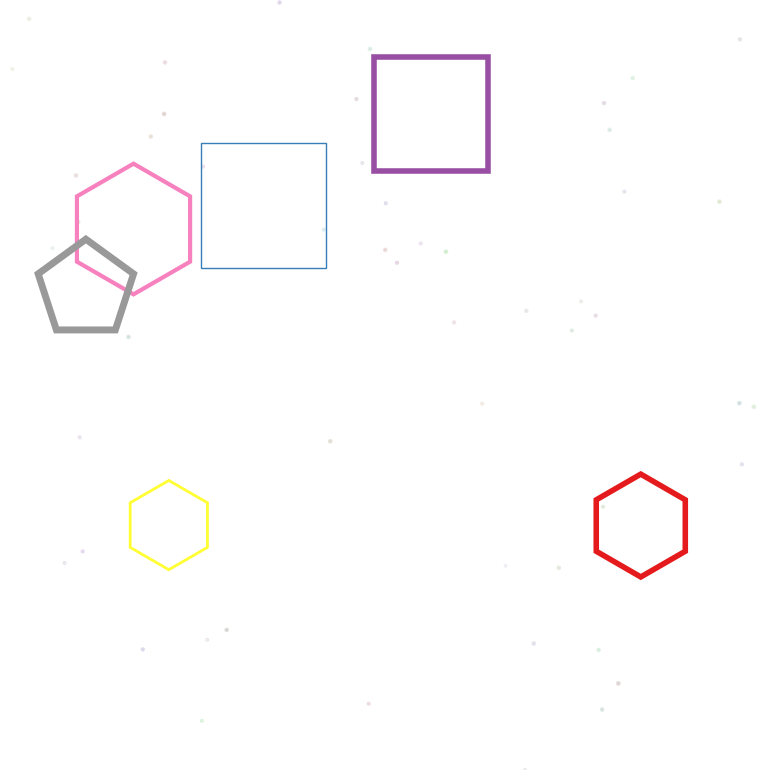[{"shape": "hexagon", "thickness": 2, "radius": 0.33, "center": [0.832, 0.317]}, {"shape": "square", "thickness": 0.5, "radius": 0.41, "center": [0.342, 0.733]}, {"shape": "square", "thickness": 2, "radius": 0.37, "center": [0.56, 0.852]}, {"shape": "hexagon", "thickness": 1, "radius": 0.29, "center": [0.219, 0.318]}, {"shape": "hexagon", "thickness": 1.5, "radius": 0.42, "center": [0.173, 0.703]}, {"shape": "pentagon", "thickness": 2.5, "radius": 0.33, "center": [0.112, 0.624]}]